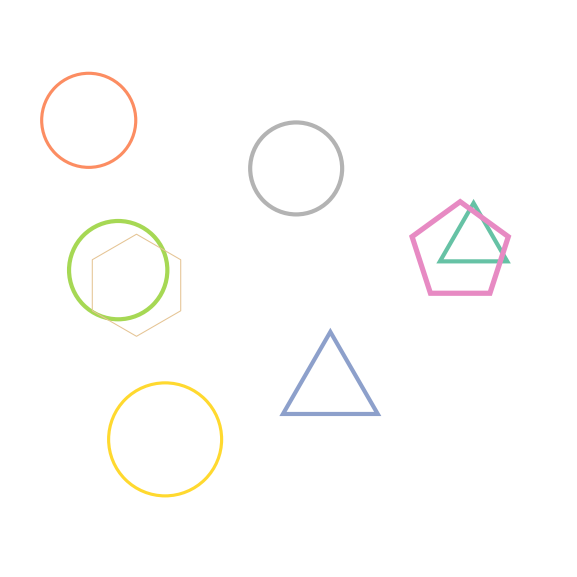[{"shape": "triangle", "thickness": 2, "radius": 0.34, "center": [0.82, 0.58]}, {"shape": "circle", "thickness": 1.5, "radius": 0.41, "center": [0.154, 0.791]}, {"shape": "triangle", "thickness": 2, "radius": 0.47, "center": [0.572, 0.33]}, {"shape": "pentagon", "thickness": 2.5, "radius": 0.44, "center": [0.797, 0.562]}, {"shape": "circle", "thickness": 2, "radius": 0.43, "center": [0.205, 0.531]}, {"shape": "circle", "thickness": 1.5, "radius": 0.49, "center": [0.286, 0.238]}, {"shape": "hexagon", "thickness": 0.5, "radius": 0.44, "center": [0.236, 0.505]}, {"shape": "circle", "thickness": 2, "radius": 0.4, "center": [0.513, 0.707]}]